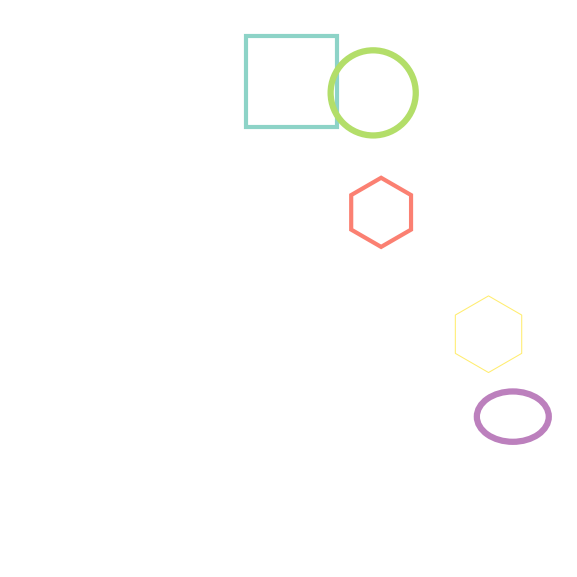[{"shape": "square", "thickness": 2, "radius": 0.4, "center": [0.505, 0.858]}, {"shape": "hexagon", "thickness": 2, "radius": 0.3, "center": [0.66, 0.631]}, {"shape": "circle", "thickness": 3, "radius": 0.37, "center": [0.646, 0.838]}, {"shape": "oval", "thickness": 3, "radius": 0.31, "center": [0.888, 0.278]}, {"shape": "hexagon", "thickness": 0.5, "radius": 0.33, "center": [0.846, 0.42]}]